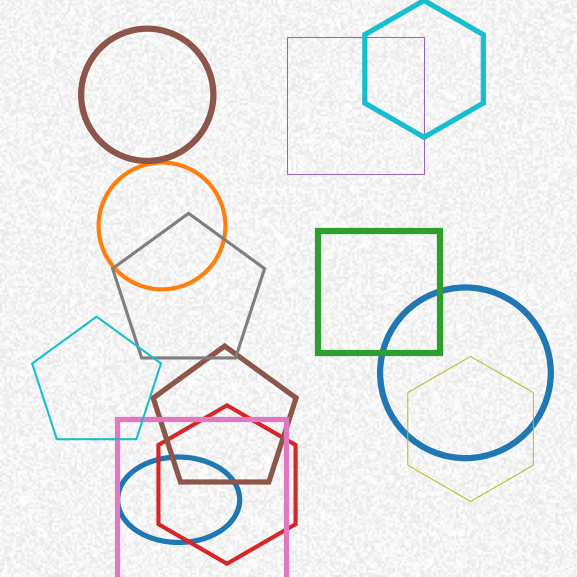[{"shape": "oval", "thickness": 2.5, "radius": 0.53, "center": [0.309, 0.134]}, {"shape": "circle", "thickness": 3, "radius": 0.74, "center": [0.806, 0.354]}, {"shape": "circle", "thickness": 2, "radius": 0.55, "center": [0.281, 0.608]}, {"shape": "square", "thickness": 3, "radius": 0.53, "center": [0.657, 0.493]}, {"shape": "hexagon", "thickness": 2, "radius": 0.69, "center": [0.393, 0.16]}, {"shape": "square", "thickness": 0.5, "radius": 0.59, "center": [0.616, 0.817]}, {"shape": "circle", "thickness": 3, "radius": 0.57, "center": [0.255, 0.835]}, {"shape": "pentagon", "thickness": 2.5, "radius": 0.65, "center": [0.389, 0.27]}, {"shape": "square", "thickness": 2.5, "radius": 0.73, "center": [0.349, 0.128]}, {"shape": "pentagon", "thickness": 1.5, "radius": 0.69, "center": [0.327, 0.491]}, {"shape": "hexagon", "thickness": 0.5, "radius": 0.63, "center": [0.815, 0.256]}, {"shape": "hexagon", "thickness": 2.5, "radius": 0.59, "center": [0.734, 0.88]}, {"shape": "pentagon", "thickness": 1, "radius": 0.59, "center": [0.167, 0.334]}]